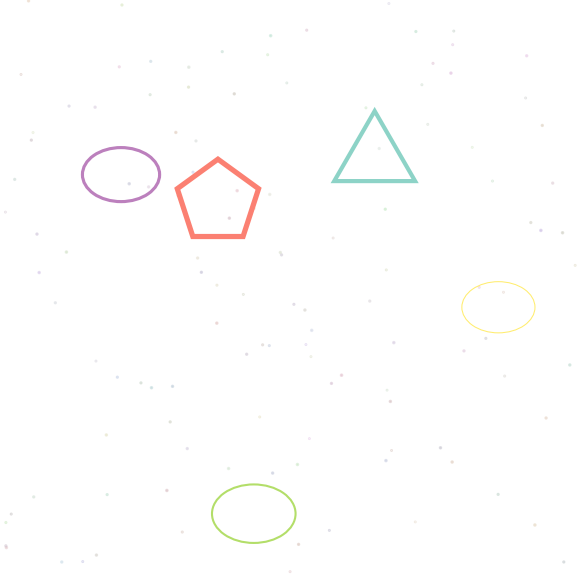[{"shape": "triangle", "thickness": 2, "radius": 0.4, "center": [0.649, 0.726]}, {"shape": "pentagon", "thickness": 2.5, "radius": 0.37, "center": [0.377, 0.649]}, {"shape": "oval", "thickness": 1, "radius": 0.36, "center": [0.439, 0.11]}, {"shape": "oval", "thickness": 1.5, "radius": 0.33, "center": [0.21, 0.697]}, {"shape": "oval", "thickness": 0.5, "radius": 0.32, "center": [0.863, 0.467]}]